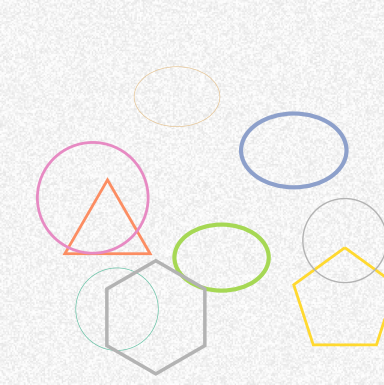[{"shape": "circle", "thickness": 0.5, "radius": 0.54, "center": [0.304, 0.197]}, {"shape": "triangle", "thickness": 2, "radius": 0.64, "center": [0.279, 0.405]}, {"shape": "oval", "thickness": 3, "radius": 0.68, "center": [0.763, 0.609]}, {"shape": "circle", "thickness": 2, "radius": 0.72, "center": [0.241, 0.486]}, {"shape": "oval", "thickness": 3, "radius": 0.61, "center": [0.576, 0.331]}, {"shape": "pentagon", "thickness": 2, "radius": 0.7, "center": [0.896, 0.217]}, {"shape": "oval", "thickness": 0.5, "radius": 0.56, "center": [0.46, 0.749]}, {"shape": "circle", "thickness": 1, "radius": 0.55, "center": [0.896, 0.375]}, {"shape": "hexagon", "thickness": 2.5, "radius": 0.73, "center": [0.405, 0.176]}]